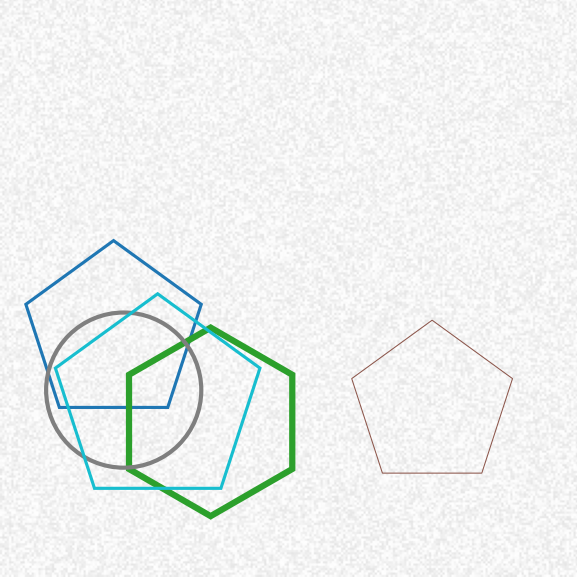[{"shape": "pentagon", "thickness": 1.5, "radius": 0.8, "center": [0.197, 0.423]}, {"shape": "hexagon", "thickness": 3, "radius": 0.82, "center": [0.365, 0.269]}, {"shape": "pentagon", "thickness": 0.5, "radius": 0.73, "center": [0.748, 0.298]}, {"shape": "circle", "thickness": 2, "radius": 0.67, "center": [0.214, 0.324]}, {"shape": "pentagon", "thickness": 1.5, "radius": 0.93, "center": [0.273, 0.304]}]